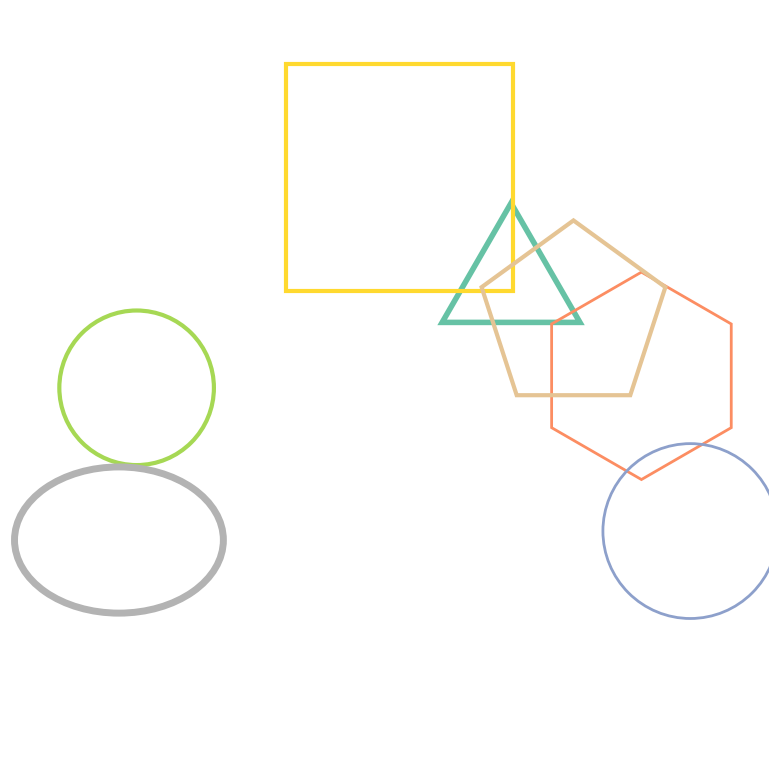[{"shape": "triangle", "thickness": 2, "radius": 0.52, "center": [0.664, 0.633]}, {"shape": "hexagon", "thickness": 1, "radius": 0.67, "center": [0.833, 0.512]}, {"shape": "circle", "thickness": 1, "radius": 0.57, "center": [0.897, 0.31]}, {"shape": "circle", "thickness": 1.5, "radius": 0.5, "center": [0.177, 0.496]}, {"shape": "square", "thickness": 1.5, "radius": 0.74, "center": [0.519, 0.77]}, {"shape": "pentagon", "thickness": 1.5, "radius": 0.63, "center": [0.745, 0.588]}, {"shape": "oval", "thickness": 2.5, "radius": 0.68, "center": [0.154, 0.299]}]